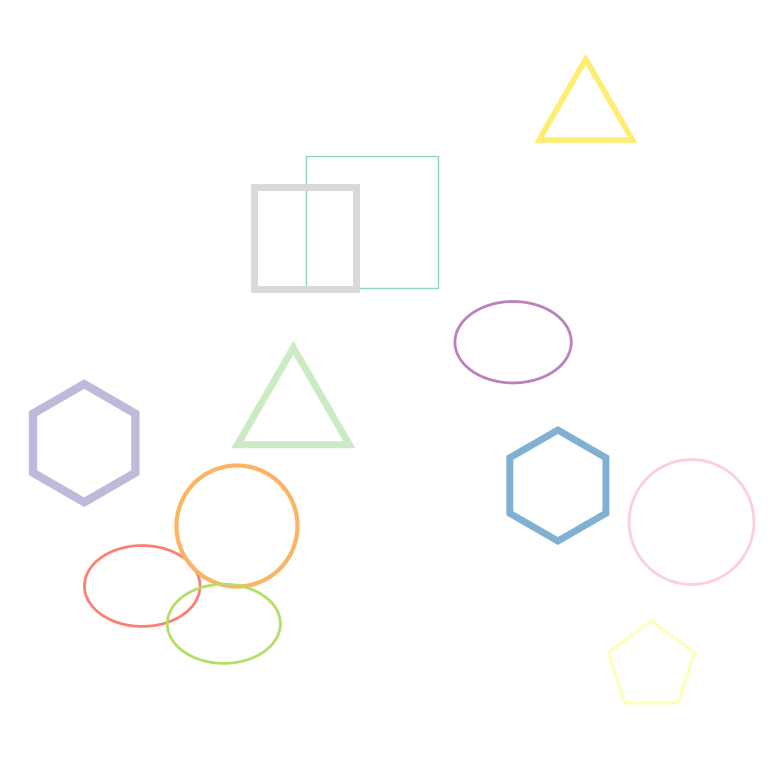[{"shape": "square", "thickness": 0.5, "radius": 0.43, "center": [0.483, 0.712]}, {"shape": "pentagon", "thickness": 1, "radius": 0.29, "center": [0.846, 0.135]}, {"shape": "hexagon", "thickness": 3, "radius": 0.38, "center": [0.109, 0.424]}, {"shape": "oval", "thickness": 1, "radius": 0.38, "center": [0.185, 0.239]}, {"shape": "hexagon", "thickness": 2.5, "radius": 0.36, "center": [0.724, 0.369]}, {"shape": "circle", "thickness": 1.5, "radius": 0.39, "center": [0.308, 0.317]}, {"shape": "oval", "thickness": 1, "radius": 0.37, "center": [0.291, 0.19]}, {"shape": "circle", "thickness": 1, "radius": 0.41, "center": [0.898, 0.322]}, {"shape": "square", "thickness": 2.5, "radius": 0.33, "center": [0.396, 0.691]}, {"shape": "oval", "thickness": 1, "radius": 0.38, "center": [0.666, 0.556]}, {"shape": "triangle", "thickness": 2.5, "radius": 0.42, "center": [0.381, 0.464]}, {"shape": "triangle", "thickness": 2, "radius": 0.35, "center": [0.761, 0.853]}]